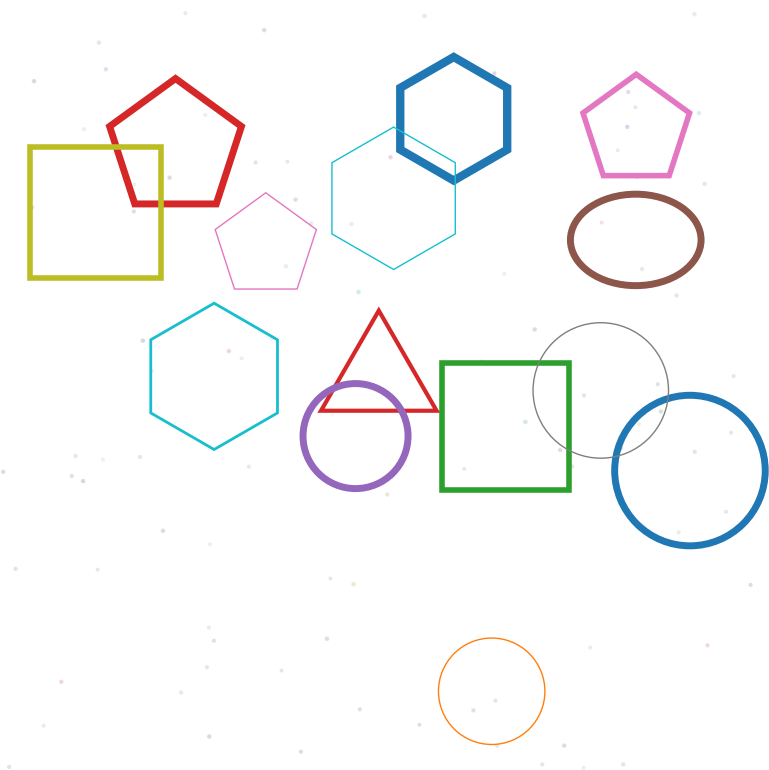[{"shape": "circle", "thickness": 2.5, "radius": 0.49, "center": [0.896, 0.389]}, {"shape": "hexagon", "thickness": 3, "radius": 0.4, "center": [0.589, 0.846]}, {"shape": "circle", "thickness": 0.5, "radius": 0.35, "center": [0.639, 0.102]}, {"shape": "square", "thickness": 2, "radius": 0.41, "center": [0.657, 0.446]}, {"shape": "pentagon", "thickness": 2.5, "radius": 0.45, "center": [0.228, 0.808]}, {"shape": "triangle", "thickness": 1.5, "radius": 0.43, "center": [0.492, 0.51]}, {"shape": "circle", "thickness": 2.5, "radius": 0.34, "center": [0.462, 0.434]}, {"shape": "oval", "thickness": 2.5, "radius": 0.42, "center": [0.826, 0.688]}, {"shape": "pentagon", "thickness": 2, "radius": 0.36, "center": [0.826, 0.831]}, {"shape": "pentagon", "thickness": 0.5, "radius": 0.35, "center": [0.345, 0.681]}, {"shape": "circle", "thickness": 0.5, "radius": 0.44, "center": [0.78, 0.493]}, {"shape": "square", "thickness": 2, "radius": 0.43, "center": [0.124, 0.724]}, {"shape": "hexagon", "thickness": 1, "radius": 0.48, "center": [0.278, 0.511]}, {"shape": "hexagon", "thickness": 0.5, "radius": 0.46, "center": [0.511, 0.742]}]